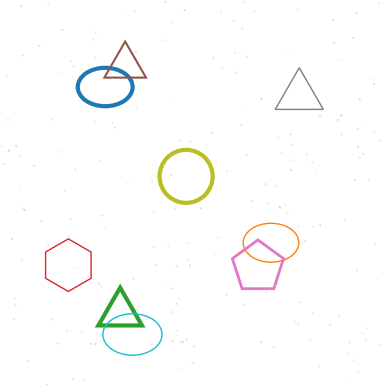[{"shape": "oval", "thickness": 3, "radius": 0.36, "center": [0.273, 0.774]}, {"shape": "oval", "thickness": 1, "radius": 0.36, "center": [0.704, 0.37]}, {"shape": "triangle", "thickness": 3, "radius": 0.33, "center": [0.312, 0.187]}, {"shape": "hexagon", "thickness": 1, "radius": 0.34, "center": [0.177, 0.311]}, {"shape": "triangle", "thickness": 1.5, "radius": 0.31, "center": [0.325, 0.83]}, {"shape": "pentagon", "thickness": 2, "radius": 0.35, "center": [0.67, 0.307]}, {"shape": "triangle", "thickness": 1, "radius": 0.36, "center": [0.777, 0.752]}, {"shape": "circle", "thickness": 3, "radius": 0.34, "center": [0.483, 0.542]}, {"shape": "oval", "thickness": 1, "radius": 0.38, "center": [0.344, 0.131]}]